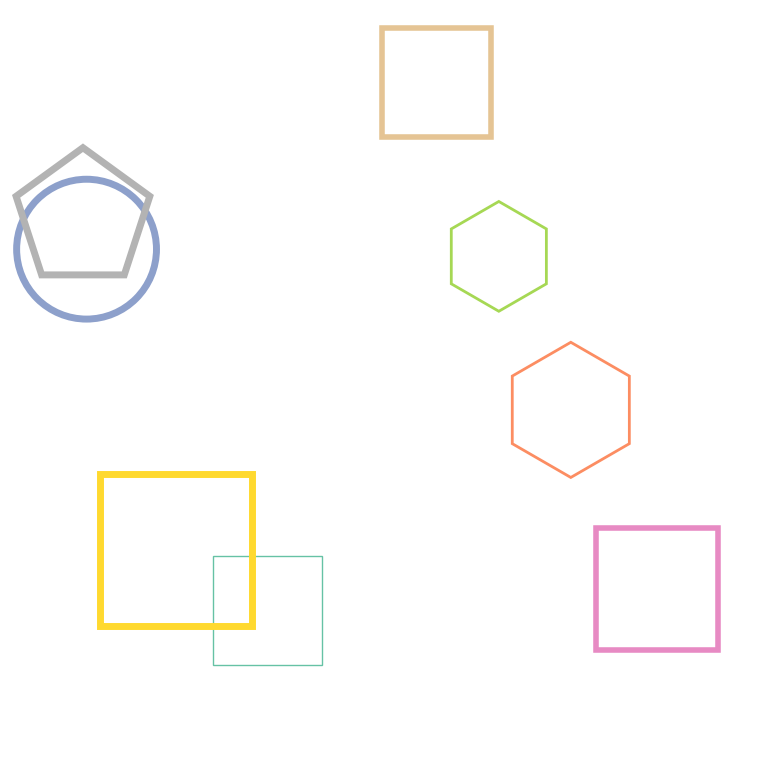[{"shape": "square", "thickness": 0.5, "radius": 0.35, "center": [0.348, 0.207]}, {"shape": "hexagon", "thickness": 1, "radius": 0.44, "center": [0.741, 0.468]}, {"shape": "circle", "thickness": 2.5, "radius": 0.45, "center": [0.112, 0.676]}, {"shape": "square", "thickness": 2, "radius": 0.4, "center": [0.853, 0.235]}, {"shape": "hexagon", "thickness": 1, "radius": 0.36, "center": [0.648, 0.667]}, {"shape": "square", "thickness": 2.5, "radius": 0.49, "center": [0.229, 0.286]}, {"shape": "square", "thickness": 2, "radius": 0.35, "center": [0.567, 0.893]}, {"shape": "pentagon", "thickness": 2.5, "radius": 0.46, "center": [0.108, 0.717]}]